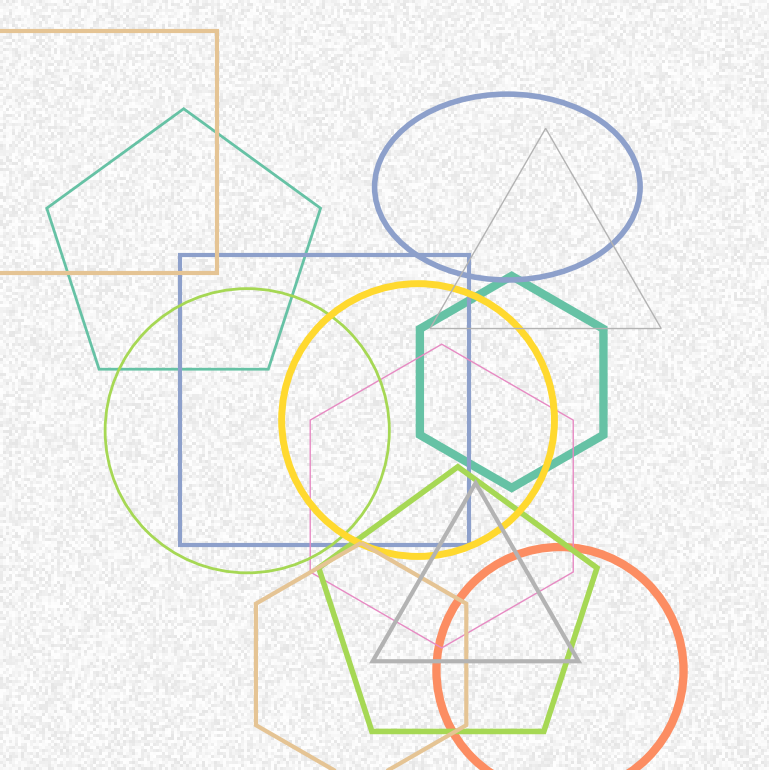[{"shape": "pentagon", "thickness": 1, "radius": 0.93, "center": [0.239, 0.672]}, {"shape": "hexagon", "thickness": 3, "radius": 0.69, "center": [0.665, 0.504]}, {"shape": "circle", "thickness": 3, "radius": 0.8, "center": [0.727, 0.129]}, {"shape": "square", "thickness": 1.5, "radius": 0.94, "center": [0.421, 0.48]}, {"shape": "oval", "thickness": 2, "radius": 0.86, "center": [0.659, 0.757]}, {"shape": "hexagon", "thickness": 0.5, "radius": 0.99, "center": [0.574, 0.356]}, {"shape": "pentagon", "thickness": 2, "radius": 0.95, "center": [0.595, 0.204]}, {"shape": "circle", "thickness": 1, "radius": 0.92, "center": [0.321, 0.441]}, {"shape": "circle", "thickness": 2.5, "radius": 0.89, "center": [0.543, 0.454]}, {"shape": "hexagon", "thickness": 1.5, "radius": 0.79, "center": [0.469, 0.137]}, {"shape": "square", "thickness": 1.5, "radius": 0.79, "center": [0.125, 0.802]}, {"shape": "triangle", "thickness": 1.5, "radius": 0.77, "center": [0.618, 0.218]}, {"shape": "triangle", "thickness": 0.5, "radius": 0.87, "center": [0.709, 0.66]}]